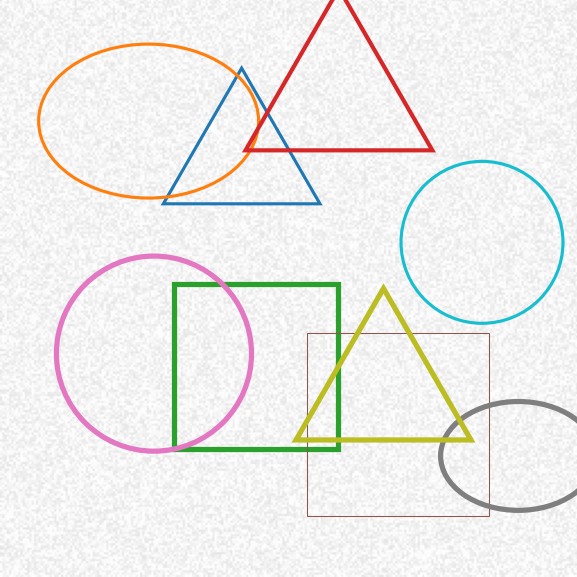[{"shape": "triangle", "thickness": 1.5, "radius": 0.78, "center": [0.418, 0.725]}, {"shape": "oval", "thickness": 1.5, "radius": 0.95, "center": [0.257, 0.789]}, {"shape": "square", "thickness": 2.5, "radius": 0.71, "center": [0.443, 0.365]}, {"shape": "triangle", "thickness": 2, "radius": 0.93, "center": [0.587, 0.832]}, {"shape": "square", "thickness": 0.5, "radius": 0.79, "center": [0.689, 0.263]}, {"shape": "circle", "thickness": 2.5, "radius": 0.84, "center": [0.267, 0.387]}, {"shape": "oval", "thickness": 2.5, "radius": 0.67, "center": [0.898, 0.21]}, {"shape": "triangle", "thickness": 2.5, "radius": 0.87, "center": [0.664, 0.325]}, {"shape": "circle", "thickness": 1.5, "radius": 0.7, "center": [0.835, 0.579]}]